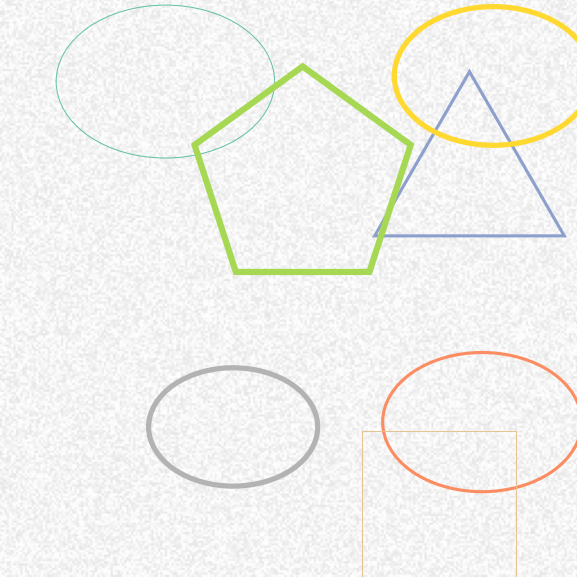[{"shape": "oval", "thickness": 0.5, "radius": 0.95, "center": [0.286, 0.858]}, {"shape": "oval", "thickness": 1.5, "radius": 0.86, "center": [0.835, 0.268]}, {"shape": "triangle", "thickness": 1.5, "radius": 0.95, "center": [0.813, 0.685]}, {"shape": "pentagon", "thickness": 3, "radius": 0.98, "center": [0.524, 0.687]}, {"shape": "oval", "thickness": 2.5, "radius": 0.86, "center": [0.854, 0.868]}, {"shape": "square", "thickness": 0.5, "radius": 0.67, "center": [0.761, 0.12]}, {"shape": "oval", "thickness": 2.5, "radius": 0.73, "center": [0.404, 0.26]}]